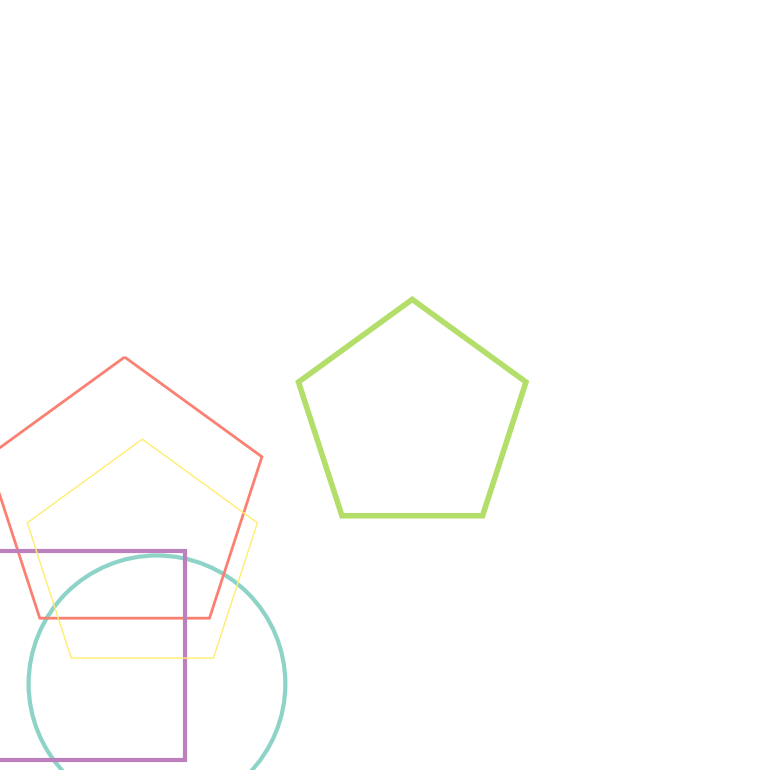[{"shape": "circle", "thickness": 1.5, "radius": 0.83, "center": [0.204, 0.112]}, {"shape": "pentagon", "thickness": 1, "radius": 0.94, "center": [0.162, 0.349]}, {"shape": "pentagon", "thickness": 2, "radius": 0.78, "center": [0.535, 0.456]}, {"shape": "square", "thickness": 1.5, "radius": 0.68, "center": [0.105, 0.149]}, {"shape": "pentagon", "thickness": 0.5, "radius": 0.79, "center": [0.185, 0.272]}]